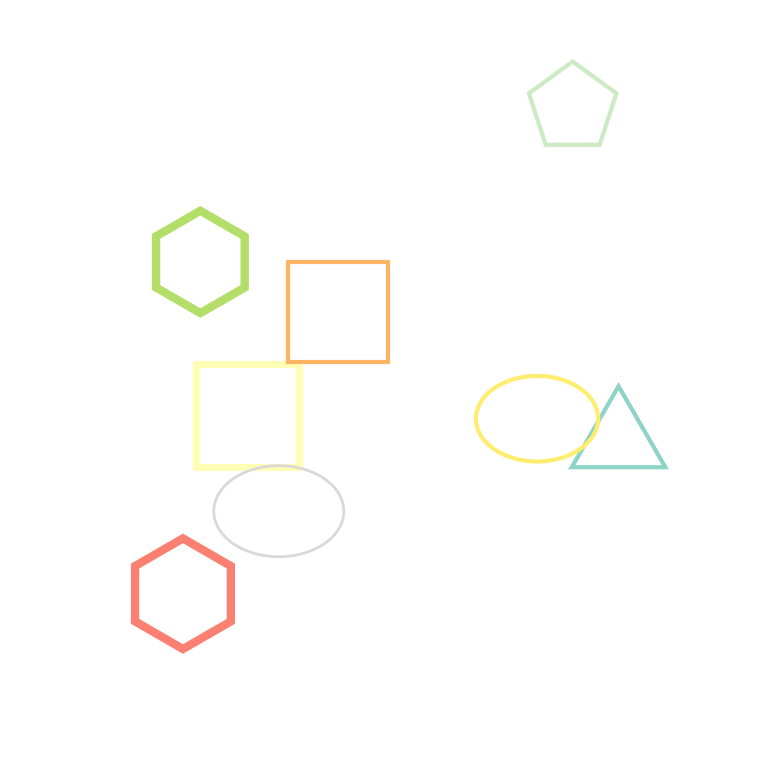[{"shape": "triangle", "thickness": 1.5, "radius": 0.35, "center": [0.803, 0.428]}, {"shape": "square", "thickness": 2.5, "radius": 0.33, "center": [0.321, 0.461]}, {"shape": "hexagon", "thickness": 3, "radius": 0.36, "center": [0.238, 0.229]}, {"shape": "square", "thickness": 1.5, "radius": 0.33, "center": [0.439, 0.595]}, {"shape": "hexagon", "thickness": 3, "radius": 0.33, "center": [0.26, 0.66]}, {"shape": "oval", "thickness": 1, "radius": 0.42, "center": [0.362, 0.336]}, {"shape": "pentagon", "thickness": 1.5, "radius": 0.3, "center": [0.744, 0.86]}, {"shape": "oval", "thickness": 1.5, "radius": 0.4, "center": [0.697, 0.456]}]